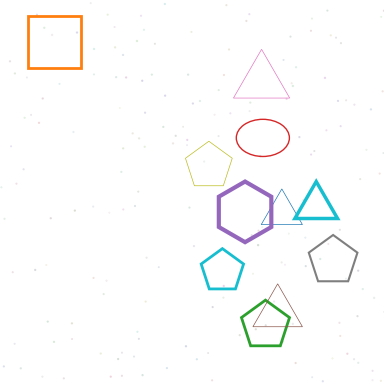[{"shape": "triangle", "thickness": 0.5, "radius": 0.31, "center": [0.732, 0.448]}, {"shape": "square", "thickness": 2, "radius": 0.34, "center": [0.142, 0.891]}, {"shape": "pentagon", "thickness": 2, "radius": 0.33, "center": [0.69, 0.155]}, {"shape": "oval", "thickness": 1, "radius": 0.34, "center": [0.683, 0.642]}, {"shape": "hexagon", "thickness": 3, "radius": 0.39, "center": [0.637, 0.45]}, {"shape": "triangle", "thickness": 0.5, "radius": 0.37, "center": [0.721, 0.188]}, {"shape": "triangle", "thickness": 0.5, "radius": 0.42, "center": [0.679, 0.788]}, {"shape": "pentagon", "thickness": 1.5, "radius": 0.33, "center": [0.865, 0.323]}, {"shape": "pentagon", "thickness": 0.5, "radius": 0.32, "center": [0.542, 0.569]}, {"shape": "triangle", "thickness": 2.5, "radius": 0.32, "center": [0.821, 0.464]}, {"shape": "pentagon", "thickness": 2, "radius": 0.29, "center": [0.578, 0.296]}]